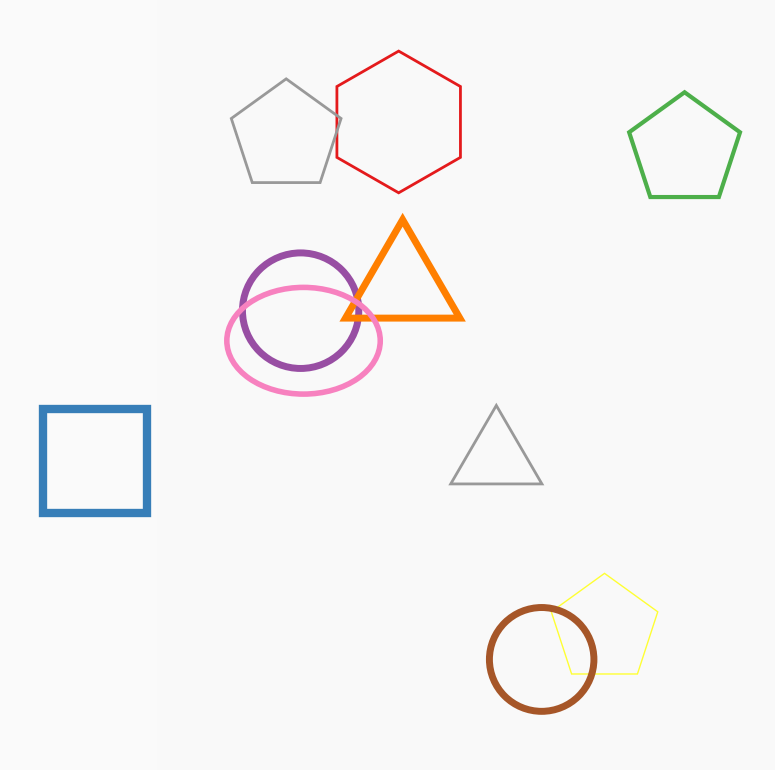[{"shape": "hexagon", "thickness": 1, "radius": 0.46, "center": [0.514, 0.842]}, {"shape": "square", "thickness": 3, "radius": 0.34, "center": [0.123, 0.401]}, {"shape": "pentagon", "thickness": 1.5, "radius": 0.38, "center": [0.883, 0.805]}, {"shape": "circle", "thickness": 2.5, "radius": 0.38, "center": [0.388, 0.597]}, {"shape": "triangle", "thickness": 2.5, "radius": 0.43, "center": [0.52, 0.629]}, {"shape": "pentagon", "thickness": 0.5, "radius": 0.36, "center": [0.78, 0.183]}, {"shape": "circle", "thickness": 2.5, "radius": 0.34, "center": [0.699, 0.144]}, {"shape": "oval", "thickness": 2, "radius": 0.49, "center": [0.392, 0.557]}, {"shape": "triangle", "thickness": 1, "radius": 0.34, "center": [0.64, 0.405]}, {"shape": "pentagon", "thickness": 1, "radius": 0.37, "center": [0.369, 0.823]}]